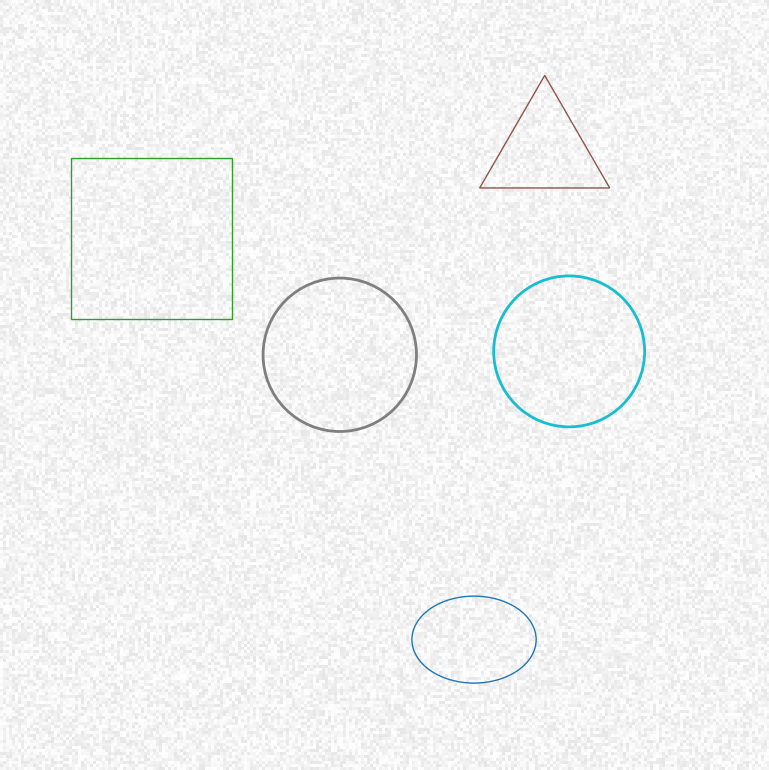[{"shape": "oval", "thickness": 0.5, "radius": 0.4, "center": [0.616, 0.169]}, {"shape": "square", "thickness": 0.5, "radius": 0.52, "center": [0.196, 0.69]}, {"shape": "triangle", "thickness": 0.5, "radius": 0.49, "center": [0.707, 0.805]}, {"shape": "circle", "thickness": 1, "radius": 0.5, "center": [0.441, 0.539]}, {"shape": "circle", "thickness": 1, "radius": 0.49, "center": [0.739, 0.544]}]